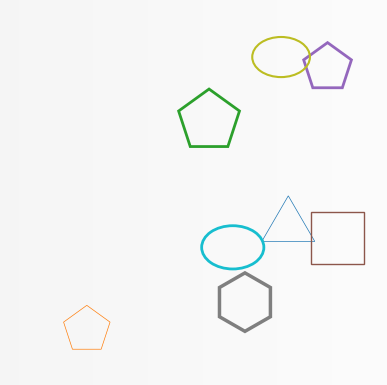[{"shape": "triangle", "thickness": 0.5, "radius": 0.39, "center": [0.744, 0.412]}, {"shape": "pentagon", "thickness": 0.5, "radius": 0.32, "center": [0.224, 0.144]}, {"shape": "pentagon", "thickness": 2, "radius": 0.41, "center": [0.539, 0.686]}, {"shape": "pentagon", "thickness": 2, "radius": 0.32, "center": [0.845, 0.824]}, {"shape": "square", "thickness": 1, "radius": 0.34, "center": [0.871, 0.382]}, {"shape": "hexagon", "thickness": 2.5, "radius": 0.38, "center": [0.632, 0.215]}, {"shape": "oval", "thickness": 1.5, "radius": 0.37, "center": [0.725, 0.852]}, {"shape": "oval", "thickness": 2, "radius": 0.4, "center": [0.601, 0.358]}]